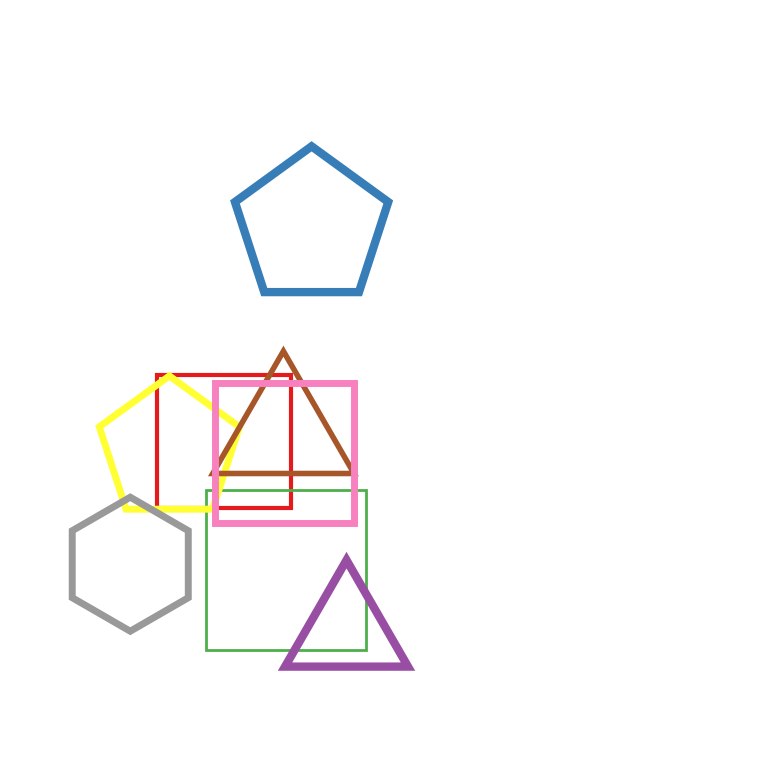[{"shape": "square", "thickness": 1.5, "radius": 0.43, "center": [0.29, 0.427]}, {"shape": "pentagon", "thickness": 3, "radius": 0.52, "center": [0.405, 0.705]}, {"shape": "square", "thickness": 1, "radius": 0.52, "center": [0.372, 0.26]}, {"shape": "triangle", "thickness": 3, "radius": 0.46, "center": [0.45, 0.18]}, {"shape": "pentagon", "thickness": 2.5, "radius": 0.48, "center": [0.22, 0.416]}, {"shape": "triangle", "thickness": 2, "radius": 0.53, "center": [0.368, 0.438]}, {"shape": "square", "thickness": 2.5, "radius": 0.45, "center": [0.37, 0.412]}, {"shape": "hexagon", "thickness": 2.5, "radius": 0.44, "center": [0.169, 0.267]}]